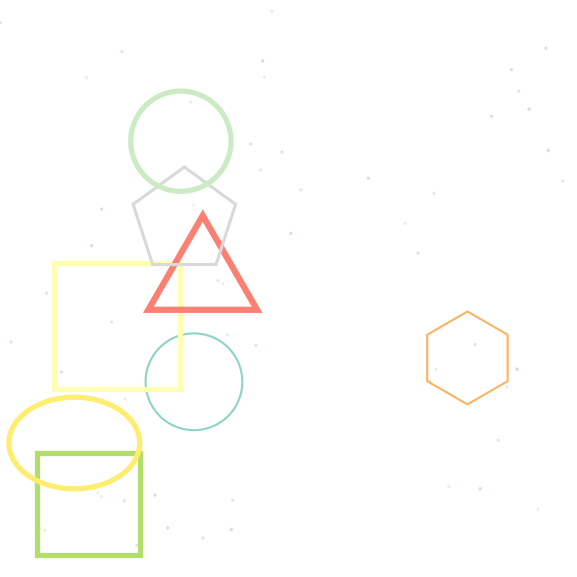[{"shape": "circle", "thickness": 1, "radius": 0.42, "center": [0.336, 0.338]}, {"shape": "square", "thickness": 2.5, "radius": 0.55, "center": [0.202, 0.434]}, {"shape": "triangle", "thickness": 3, "radius": 0.54, "center": [0.351, 0.517]}, {"shape": "hexagon", "thickness": 1, "radius": 0.4, "center": [0.809, 0.379]}, {"shape": "square", "thickness": 2.5, "radius": 0.44, "center": [0.153, 0.126]}, {"shape": "pentagon", "thickness": 1.5, "radius": 0.47, "center": [0.319, 0.617]}, {"shape": "circle", "thickness": 2.5, "radius": 0.43, "center": [0.313, 0.755]}, {"shape": "oval", "thickness": 2.5, "radius": 0.57, "center": [0.129, 0.232]}]